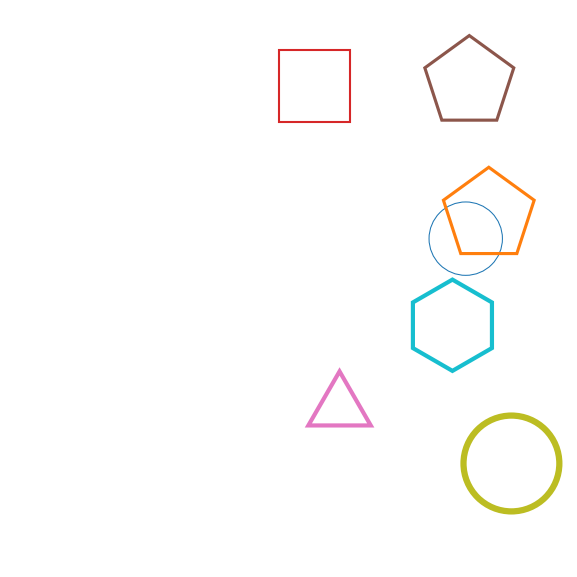[{"shape": "circle", "thickness": 0.5, "radius": 0.32, "center": [0.806, 0.586]}, {"shape": "pentagon", "thickness": 1.5, "radius": 0.41, "center": [0.846, 0.627]}, {"shape": "square", "thickness": 1, "radius": 0.31, "center": [0.545, 0.85]}, {"shape": "pentagon", "thickness": 1.5, "radius": 0.4, "center": [0.813, 0.857]}, {"shape": "triangle", "thickness": 2, "radius": 0.31, "center": [0.588, 0.294]}, {"shape": "circle", "thickness": 3, "radius": 0.41, "center": [0.886, 0.197]}, {"shape": "hexagon", "thickness": 2, "radius": 0.4, "center": [0.783, 0.436]}]